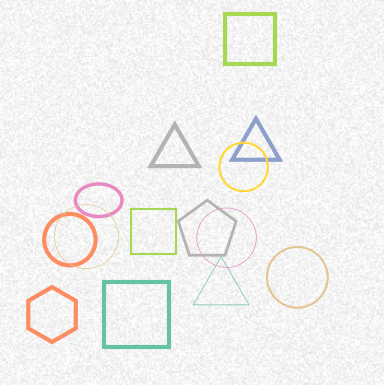[{"shape": "triangle", "thickness": 0.5, "radius": 0.42, "center": [0.574, 0.25]}, {"shape": "square", "thickness": 3, "radius": 0.42, "center": [0.356, 0.184]}, {"shape": "circle", "thickness": 3, "radius": 0.33, "center": [0.181, 0.377]}, {"shape": "hexagon", "thickness": 3, "radius": 0.36, "center": [0.135, 0.183]}, {"shape": "triangle", "thickness": 3, "radius": 0.36, "center": [0.665, 0.621]}, {"shape": "circle", "thickness": 0.5, "radius": 0.39, "center": [0.589, 0.382]}, {"shape": "oval", "thickness": 2.5, "radius": 0.3, "center": [0.256, 0.48]}, {"shape": "square", "thickness": 1.5, "radius": 0.29, "center": [0.398, 0.399]}, {"shape": "square", "thickness": 3, "radius": 0.32, "center": [0.649, 0.9]}, {"shape": "circle", "thickness": 1.5, "radius": 0.31, "center": [0.633, 0.566]}, {"shape": "circle", "thickness": 1.5, "radius": 0.39, "center": [0.772, 0.28]}, {"shape": "circle", "thickness": 0.5, "radius": 0.42, "center": [0.224, 0.385]}, {"shape": "triangle", "thickness": 3, "radius": 0.36, "center": [0.454, 0.605]}, {"shape": "pentagon", "thickness": 2, "radius": 0.39, "center": [0.538, 0.401]}]